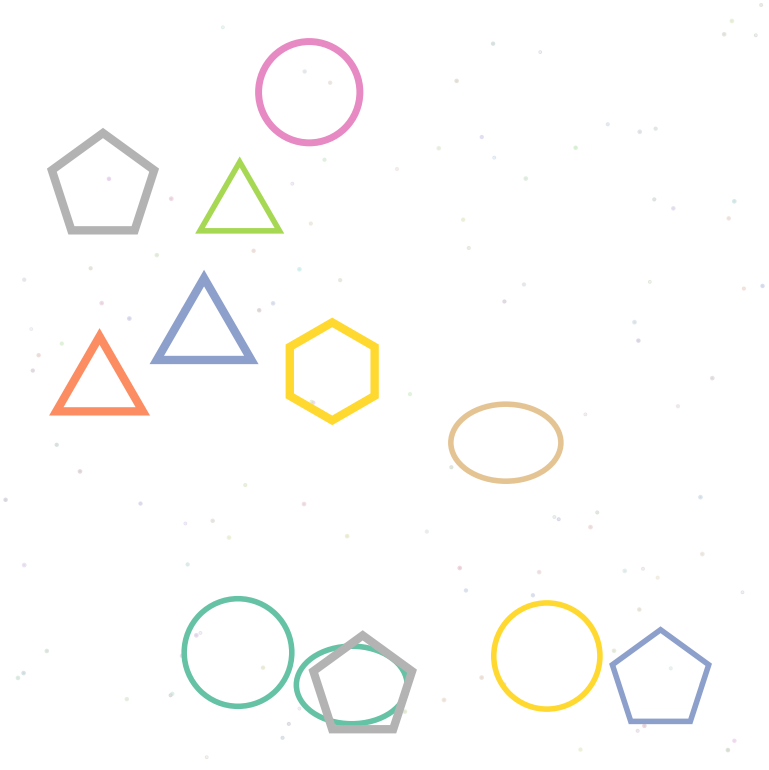[{"shape": "circle", "thickness": 2, "radius": 0.35, "center": [0.309, 0.153]}, {"shape": "oval", "thickness": 2, "radius": 0.36, "center": [0.457, 0.11]}, {"shape": "triangle", "thickness": 3, "radius": 0.32, "center": [0.129, 0.498]}, {"shape": "pentagon", "thickness": 2, "radius": 0.33, "center": [0.858, 0.116]}, {"shape": "triangle", "thickness": 3, "radius": 0.35, "center": [0.265, 0.568]}, {"shape": "circle", "thickness": 2.5, "radius": 0.33, "center": [0.402, 0.88]}, {"shape": "triangle", "thickness": 2, "radius": 0.3, "center": [0.311, 0.73]}, {"shape": "hexagon", "thickness": 3, "radius": 0.32, "center": [0.431, 0.518]}, {"shape": "circle", "thickness": 2, "radius": 0.34, "center": [0.71, 0.148]}, {"shape": "oval", "thickness": 2, "radius": 0.36, "center": [0.657, 0.425]}, {"shape": "pentagon", "thickness": 3, "radius": 0.35, "center": [0.134, 0.757]}, {"shape": "pentagon", "thickness": 3, "radius": 0.34, "center": [0.471, 0.107]}]